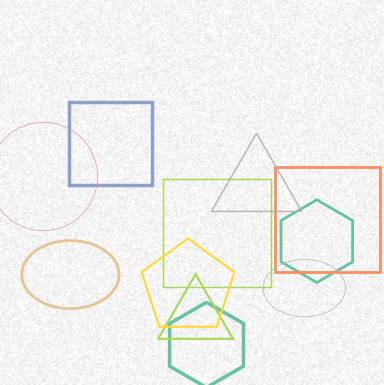[{"shape": "hexagon", "thickness": 2.5, "radius": 0.55, "center": [0.536, 0.104]}, {"shape": "hexagon", "thickness": 2, "radius": 0.54, "center": [0.823, 0.374]}, {"shape": "square", "thickness": 2, "radius": 0.68, "center": [0.852, 0.43]}, {"shape": "square", "thickness": 2.5, "radius": 0.54, "center": [0.287, 0.628]}, {"shape": "circle", "thickness": 0.5, "radius": 0.7, "center": [0.113, 0.542]}, {"shape": "triangle", "thickness": 1.5, "radius": 0.56, "center": [0.508, 0.176]}, {"shape": "square", "thickness": 1, "radius": 0.7, "center": [0.565, 0.394]}, {"shape": "pentagon", "thickness": 1.5, "radius": 0.63, "center": [0.488, 0.254]}, {"shape": "oval", "thickness": 2, "radius": 0.63, "center": [0.183, 0.287]}, {"shape": "triangle", "thickness": 1, "radius": 0.68, "center": [0.666, 0.519]}, {"shape": "oval", "thickness": 0.5, "radius": 0.53, "center": [0.791, 0.252]}]